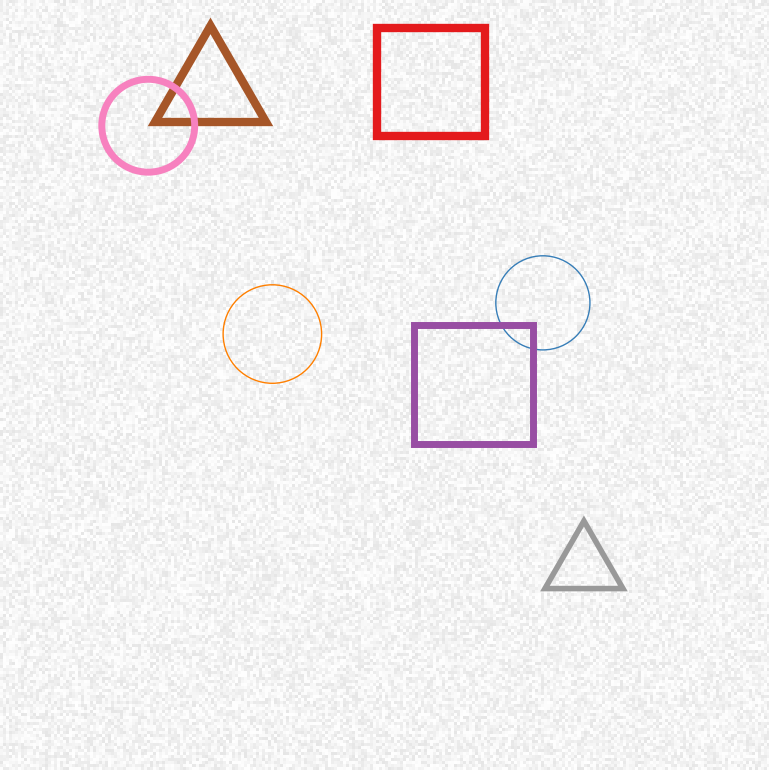[{"shape": "square", "thickness": 3, "radius": 0.35, "center": [0.559, 0.894]}, {"shape": "circle", "thickness": 0.5, "radius": 0.31, "center": [0.705, 0.607]}, {"shape": "square", "thickness": 2.5, "radius": 0.39, "center": [0.614, 0.501]}, {"shape": "circle", "thickness": 0.5, "radius": 0.32, "center": [0.354, 0.566]}, {"shape": "triangle", "thickness": 3, "radius": 0.42, "center": [0.273, 0.883]}, {"shape": "circle", "thickness": 2.5, "radius": 0.3, "center": [0.193, 0.837]}, {"shape": "triangle", "thickness": 2, "radius": 0.29, "center": [0.758, 0.265]}]